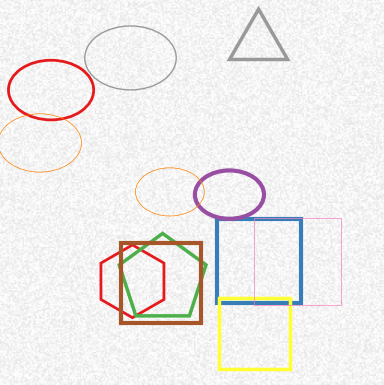[{"shape": "hexagon", "thickness": 2, "radius": 0.47, "center": [0.344, 0.269]}, {"shape": "oval", "thickness": 2, "radius": 0.55, "center": [0.133, 0.766]}, {"shape": "square", "thickness": 3, "radius": 0.55, "center": [0.673, 0.323]}, {"shape": "pentagon", "thickness": 2.5, "radius": 0.59, "center": [0.422, 0.275]}, {"shape": "oval", "thickness": 3, "radius": 0.45, "center": [0.596, 0.494]}, {"shape": "oval", "thickness": 0.5, "radius": 0.54, "center": [0.103, 0.629]}, {"shape": "oval", "thickness": 0.5, "radius": 0.45, "center": [0.441, 0.502]}, {"shape": "square", "thickness": 2.5, "radius": 0.46, "center": [0.662, 0.134]}, {"shape": "square", "thickness": 3, "radius": 0.52, "center": [0.418, 0.265]}, {"shape": "square", "thickness": 0.5, "radius": 0.57, "center": [0.773, 0.321]}, {"shape": "oval", "thickness": 1, "radius": 0.59, "center": [0.339, 0.849]}, {"shape": "triangle", "thickness": 2.5, "radius": 0.44, "center": [0.672, 0.889]}]